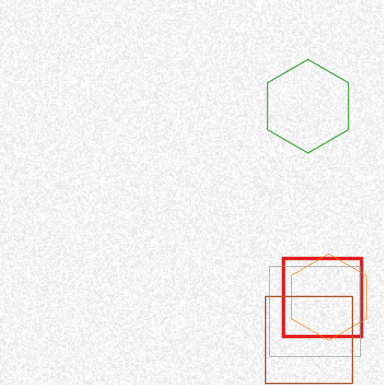[{"shape": "square", "thickness": 2.5, "radius": 0.51, "center": [0.836, 0.228]}, {"shape": "hexagon", "thickness": 1, "radius": 0.61, "center": [0.8, 0.724]}, {"shape": "hexagon", "thickness": 0.5, "radius": 0.56, "center": [0.854, 0.228]}, {"shape": "square", "thickness": 1, "radius": 0.56, "center": [0.801, 0.119]}, {"shape": "square", "thickness": 0.5, "radius": 0.59, "center": [0.817, 0.191]}]